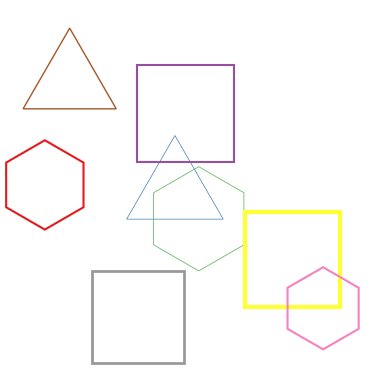[{"shape": "hexagon", "thickness": 1.5, "radius": 0.58, "center": [0.116, 0.52]}, {"shape": "triangle", "thickness": 0.5, "radius": 0.72, "center": [0.454, 0.503]}, {"shape": "hexagon", "thickness": 0.5, "radius": 0.68, "center": [0.516, 0.432]}, {"shape": "square", "thickness": 1.5, "radius": 0.63, "center": [0.481, 0.706]}, {"shape": "square", "thickness": 3, "radius": 0.62, "center": [0.759, 0.327]}, {"shape": "triangle", "thickness": 1, "radius": 0.7, "center": [0.181, 0.787]}, {"shape": "hexagon", "thickness": 1.5, "radius": 0.53, "center": [0.839, 0.199]}, {"shape": "square", "thickness": 2, "radius": 0.59, "center": [0.358, 0.176]}]